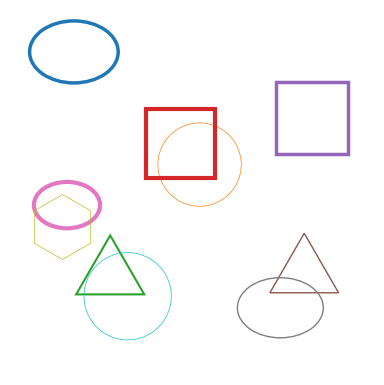[{"shape": "oval", "thickness": 2.5, "radius": 0.58, "center": [0.192, 0.865]}, {"shape": "circle", "thickness": 0.5, "radius": 0.54, "center": [0.518, 0.572]}, {"shape": "triangle", "thickness": 1.5, "radius": 0.51, "center": [0.286, 0.286]}, {"shape": "square", "thickness": 3, "radius": 0.45, "center": [0.469, 0.627]}, {"shape": "square", "thickness": 2.5, "radius": 0.47, "center": [0.81, 0.693]}, {"shape": "triangle", "thickness": 1, "radius": 0.51, "center": [0.79, 0.291]}, {"shape": "oval", "thickness": 3, "radius": 0.43, "center": [0.174, 0.467]}, {"shape": "oval", "thickness": 1, "radius": 0.56, "center": [0.728, 0.201]}, {"shape": "hexagon", "thickness": 0.5, "radius": 0.42, "center": [0.162, 0.41]}, {"shape": "circle", "thickness": 0.5, "radius": 0.57, "center": [0.332, 0.231]}]